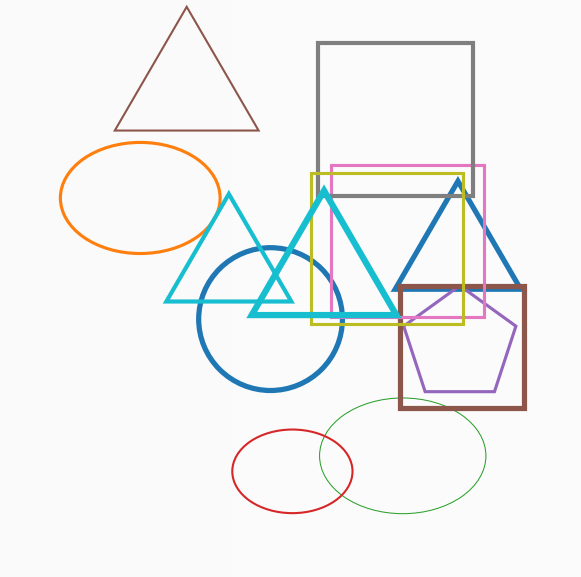[{"shape": "circle", "thickness": 2.5, "radius": 0.62, "center": [0.465, 0.447]}, {"shape": "triangle", "thickness": 2.5, "radius": 0.62, "center": [0.788, 0.561]}, {"shape": "oval", "thickness": 1.5, "radius": 0.69, "center": [0.241, 0.656]}, {"shape": "oval", "thickness": 0.5, "radius": 0.72, "center": [0.693, 0.21]}, {"shape": "oval", "thickness": 1, "radius": 0.52, "center": [0.503, 0.183]}, {"shape": "pentagon", "thickness": 1.5, "radius": 0.51, "center": [0.791, 0.403]}, {"shape": "triangle", "thickness": 1, "radius": 0.71, "center": [0.321, 0.845]}, {"shape": "square", "thickness": 2.5, "radius": 0.53, "center": [0.795, 0.398]}, {"shape": "square", "thickness": 1.5, "radius": 0.66, "center": [0.701, 0.582]}, {"shape": "square", "thickness": 2, "radius": 0.66, "center": [0.681, 0.793]}, {"shape": "square", "thickness": 1.5, "radius": 0.66, "center": [0.666, 0.569]}, {"shape": "triangle", "thickness": 2, "radius": 0.62, "center": [0.394, 0.539]}, {"shape": "triangle", "thickness": 3, "radius": 0.72, "center": [0.557, 0.525]}]